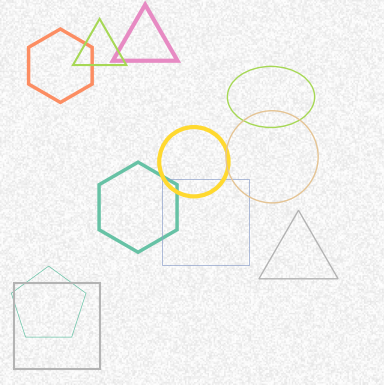[{"shape": "pentagon", "thickness": 0.5, "radius": 0.51, "center": [0.126, 0.207]}, {"shape": "hexagon", "thickness": 2.5, "radius": 0.58, "center": [0.359, 0.462]}, {"shape": "hexagon", "thickness": 2.5, "radius": 0.48, "center": [0.157, 0.829]}, {"shape": "square", "thickness": 0.5, "radius": 0.56, "center": [0.534, 0.423]}, {"shape": "triangle", "thickness": 3, "radius": 0.49, "center": [0.377, 0.891]}, {"shape": "triangle", "thickness": 1.5, "radius": 0.4, "center": [0.259, 0.871]}, {"shape": "oval", "thickness": 1, "radius": 0.57, "center": [0.704, 0.748]}, {"shape": "circle", "thickness": 3, "radius": 0.45, "center": [0.504, 0.58]}, {"shape": "circle", "thickness": 1, "radius": 0.6, "center": [0.707, 0.593]}, {"shape": "square", "thickness": 1.5, "radius": 0.56, "center": [0.147, 0.153]}, {"shape": "triangle", "thickness": 1, "radius": 0.59, "center": [0.775, 0.335]}]